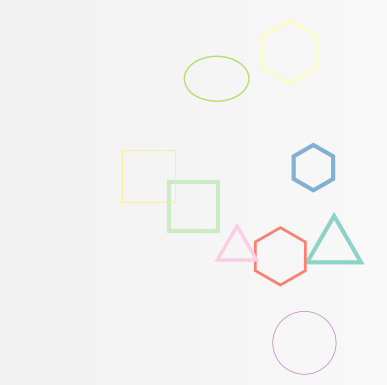[{"shape": "triangle", "thickness": 3, "radius": 0.4, "center": [0.862, 0.359]}, {"shape": "hexagon", "thickness": 1.5, "radius": 0.41, "center": [0.746, 0.865]}, {"shape": "hexagon", "thickness": 2, "radius": 0.37, "center": [0.723, 0.334]}, {"shape": "hexagon", "thickness": 3, "radius": 0.29, "center": [0.809, 0.565]}, {"shape": "oval", "thickness": 1, "radius": 0.42, "center": [0.559, 0.795]}, {"shape": "triangle", "thickness": 2.5, "radius": 0.29, "center": [0.612, 0.354]}, {"shape": "circle", "thickness": 0.5, "radius": 0.41, "center": [0.786, 0.11]}, {"shape": "square", "thickness": 3, "radius": 0.32, "center": [0.5, 0.465]}, {"shape": "square", "thickness": 0.5, "radius": 0.34, "center": [0.383, 0.542]}]